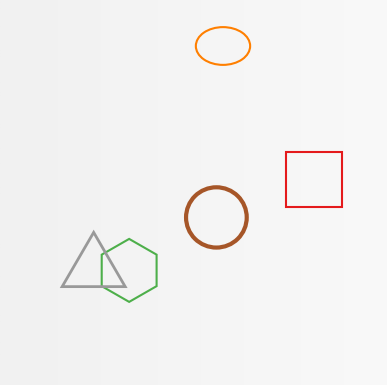[{"shape": "square", "thickness": 1.5, "radius": 0.36, "center": [0.81, 0.533]}, {"shape": "hexagon", "thickness": 1.5, "radius": 0.41, "center": [0.333, 0.298]}, {"shape": "oval", "thickness": 1.5, "radius": 0.35, "center": [0.575, 0.881]}, {"shape": "circle", "thickness": 3, "radius": 0.39, "center": [0.558, 0.435]}, {"shape": "triangle", "thickness": 2, "radius": 0.47, "center": [0.242, 0.302]}]